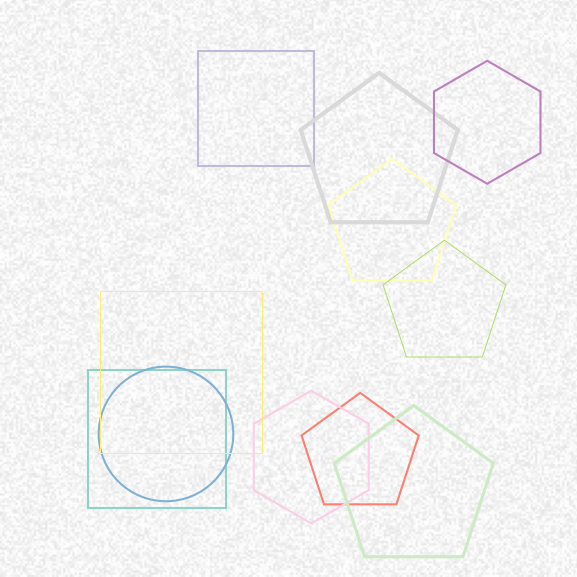[{"shape": "square", "thickness": 1, "radius": 0.6, "center": [0.271, 0.24]}, {"shape": "pentagon", "thickness": 1, "radius": 0.58, "center": [0.679, 0.608]}, {"shape": "square", "thickness": 1, "radius": 0.5, "center": [0.443, 0.811]}, {"shape": "pentagon", "thickness": 1, "radius": 0.53, "center": [0.624, 0.212]}, {"shape": "circle", "thickness": 1, "radius": 0.58, "center": [0.287, 0.248]}, {"shape": "pentagon", "thickness": 0.5, "radius": 0.56, "center": [0.77, 0.471]}, {"shape": "hexagon", "thickness": 1, "radius": 0.57, "center": [0.539, 0.208]}, {"shape": "pentagon", "thickness": 2, "radius": 0.72, "center": [0.657, 0.73]}, {"shape": "hexagon", "thickness": 1, "radius": 0.53, "center": [0.844, 0.787]}, {"shape": "pentagon", "thickness": 1.5, "radius": 0.72, "center": [0.717, 0.152]}, {"shape": "square", "thickness": 0.5, "radius": 0.7, "center": [0.314, 0.355]}]